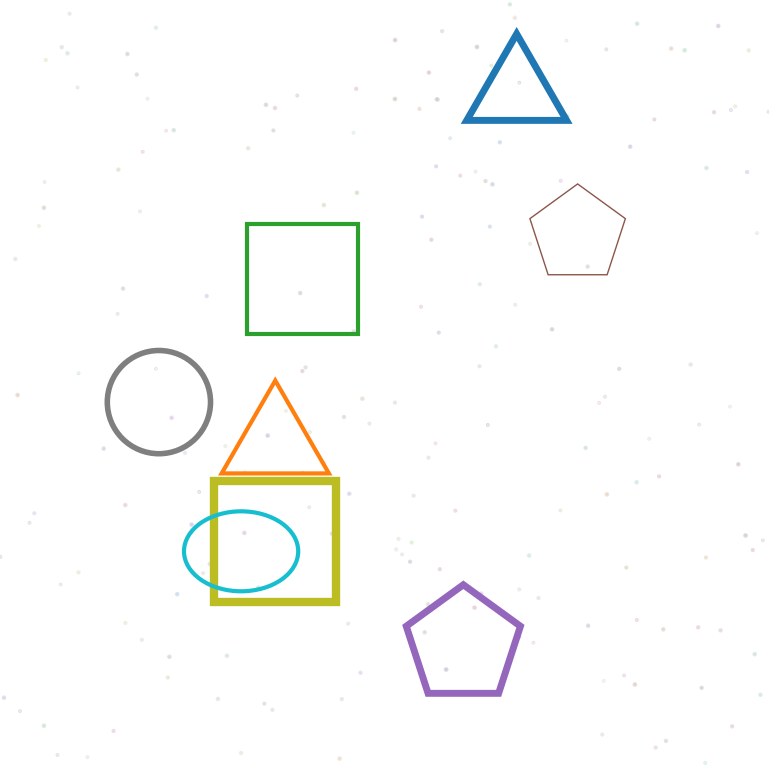[{"shape": "triangle", "thickness": 2.5, "radius": 0.37, "center": [0.671, 0.881]}, {"shape": "triangle", "thickness": 1.5, "radius": 0.4, "center": [0.357, 0.425]}, {"shape": "square", "thickness": 1.5, "radius": 0.36, "center": [0.393, 0.638]}, {"shape": "pentagon", "thickness": 2.5, "radius": 0.39, "center": [0.602, 0.163]}, {"shape": "pentagon", "thickness": 0.5, "radius": 0.33, "center": [0.75, 0.696]}, {"shape": "circle", "thickness": 2, "radius": 0.34, "center": [0.206, 0.478]}, {"shape": "square", "thickness": 3, "radius": 0.39, "center": [0.357, 0.297]}, {"shape": "oval", "thickness": 1.5, "radius": 0.37, "center": [0.313, 0.284]}]